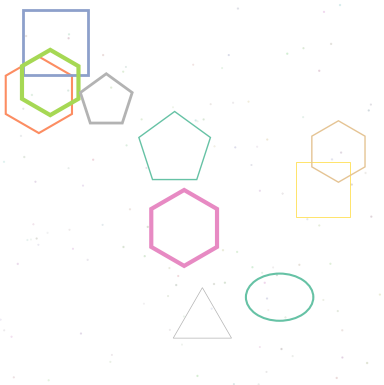[{"shape": "oval", "thickness": 1.5, "radius": 0.44, "center": [0.726, 0.228]}, {"shape": "pentagon", "thickness": 1, "radius": 0.49, "center": [0.454, 0.613]}, {"shape": "hexagon", "thickness": 1.5, "radius": 0.5, "center": [0.101, 0.754]}, {"shape": "square", "thickness": 2, "radius": 0.42, "center": [0.144, 0.889]}, {"shape": "hexagon", "thickness": 3, "radius": 0.49, "center": [0.478, 0.408]}, {"shape": "hexagon", "thickness": 3, "radius": 0.42, "center": [0.13, 0.786]}, {"shape": "square", "thickness": 0.5, "radius": 0.35, "center": [0.839, 0.507]}, {"shape": "hexagon", "thickness": 1, "radius": 0.4, "center": [0.879, 0.606]}, {"shape": "pentagon", "thickness": 2, "radius": 0.35, "center": [0.276, 0.738]}, {"shape": "triangle", "thickness": 0.5, "radius": 0.44, "center": [0.526, 0.165]}]